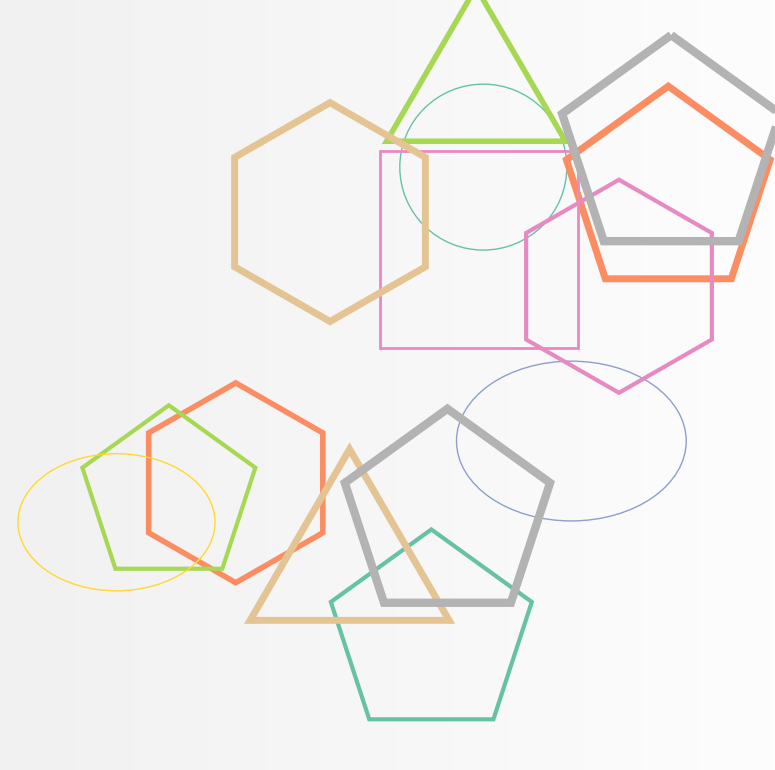[{"shape": "pentagon", "thickness": 1.5, "radius": 0.68, "center": [0.557, 0.176]}, {"shape": "circle", "thickness": 0.5, "radius": 0.54, "center": [0.624, 0.783]}, {"shape": "hexagon", "thickness": 2, "radius": 0.65, "center": [0.304, 0.373]}, {"shape": "pentagon", "thickness": 2.5, "radius": 0.69, "center": [0.862, 0.75]}, {"shape": "oval", "thickness": 0.5, "radius": 0.74, "center": [0.737, 0.427]}, {"shape": "hexagon", "thickness": 1.5, "radius": 0.69, "center": [0.799, 0.628]}, {"shape": "square", "thickness": 1, "radius": 0.64, "center": [0.618, 0.676]}, {"shape": "triangle", "thickness": 2, "radius": 0.67, "center": [0.614, 0.883]}, {"shape": "pentagon", "thickness": 1.5, "radius": 0.59, "center": [0.218, 0.356]}, {"shape": "oval", "thickness": 0.5, "radius": 0.64, "center": [0.15, 0.322]}, {"shape": "triangle", "thickness": 2.5, "radius": 0.74, "center": [0.451, 0.268]}, {"shape": "hexagon", "thickness": 2.5, "radius": 0.71, "center": [0.426, 0.725]}, {"shape": "pentagon", "thickness": 3, "radius": 0.74, "center": [0.866, 0.806]}, {"shape": "pentagon", "thickness": 3, "radius": 0.7, "center": [0.577, 0.33]}]